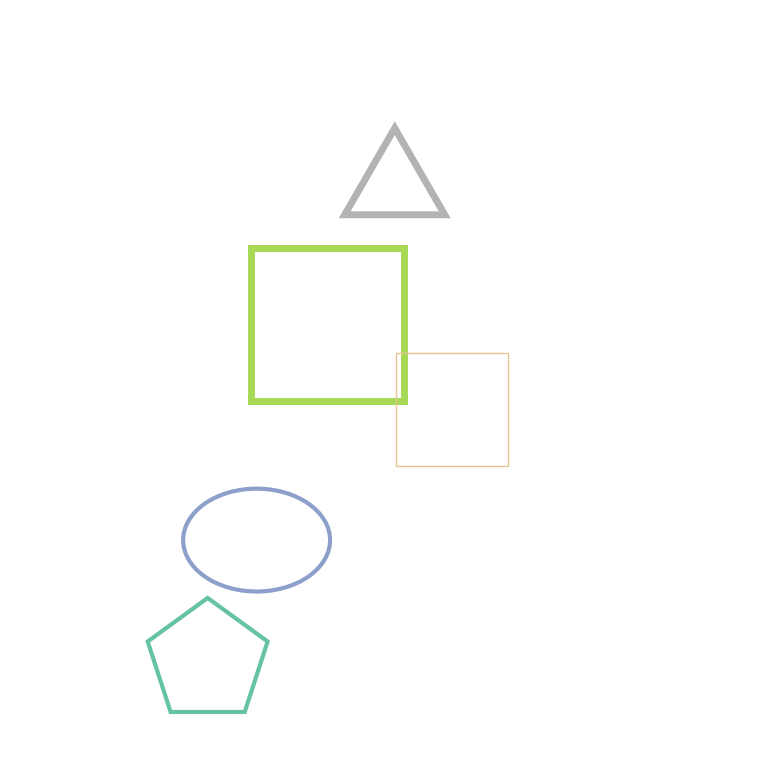[{"shape": "pentagon", "thickness": 1.5, "radius": 0.41, "center": [0.27, 0.142]}, {"shape": "oval", "thickness": 1.5, "radius": 0.48, "center": [0.333, 0.299]}, {"shape": "square", "thickness": 2.5, "radius": 0.49, "center": [0.425, 0.579]}, {"shape": "square", "thickness": 0.5, "radius": 0.36, "center": [0.587, 0.468]}, {"shape": "triangle", "thickness": 2.5, "radius": 0.38, "center": [0.513, 0.759]}]